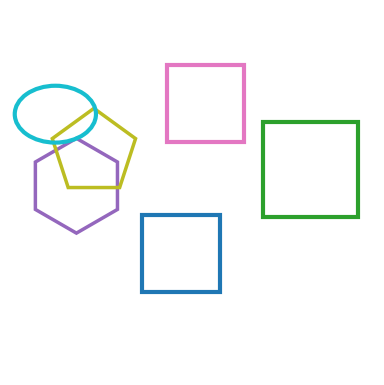[{"shape": "square", "thickness": 3, "radius": 0.5, "center": [0.47, 0.342]}, {"shape": "square", "thickness": 3, "radius": 0.62, "center": [0.806, 0.56]}, {"shape": "hexagon", "thickness": 2.5, "radius": 0.62, "center": [0.198, 0.518]}, {"shape": "square", "thickness": 3, "radius": 0.5, "center": [0.534, 0.731]}, {"shape": "pentagon", "thickness": 2.5, "radius": 0.57, "center": [0.244, 0.605]}, {"shape": "oval", "thickness": 3, "radius": 0.53, "center": [0.144, 0.703]}]